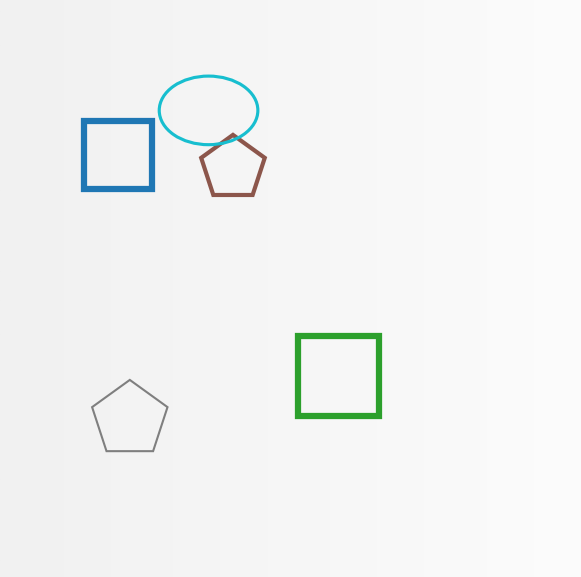[{"shape": "square", "thickness": 3, "radius": 0.29, "center": [0.203, 0.731]}, {"shape": "square", "thickness": 3, "radius": 0.35, "center": [0.583, 0.348]}, {"shape": "pentagon", "thickness": 2, "radius": 0.29, "center": [0.401, 0.708]}, {"shape": "pentagon", "thickness": 1, "radius": 0.34, "center": [0.223, 0.273]}, {"shape": "oval", "thickness": 1.5, "radius": 0.42, "center": [0.359, 0.808]}]